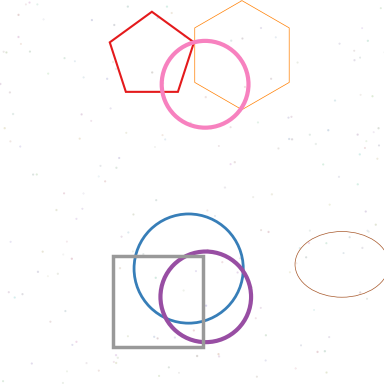[{"shape": "pentagon", "thickness": 1.5, "radius": 0.58, "center": [0.394, 0.854]}, {"shape": "circle", "thickness": 2, "radius": 0.71, "center": [0.49, 0.302]}, {"shape": "circle", "thickness": 3, "radius": 0.59, "center": [0.534, 0.229]}, {"shape": "hexagon", "thickness": 0.5, "radius": 0.71, "center": [0.629, 0.857]}, {"shape": "oval", "thickness": 0.5, "radius": 0.61, "center": [0.888, 0.313]}, {"shape": "circle", "thickness": 3, "radius": 0.56, "center": [0.533, 0.781]}, {"shape": "square", "thickness": 2.5, "radius": 0.59, "center": [0.41, 0.217]}]